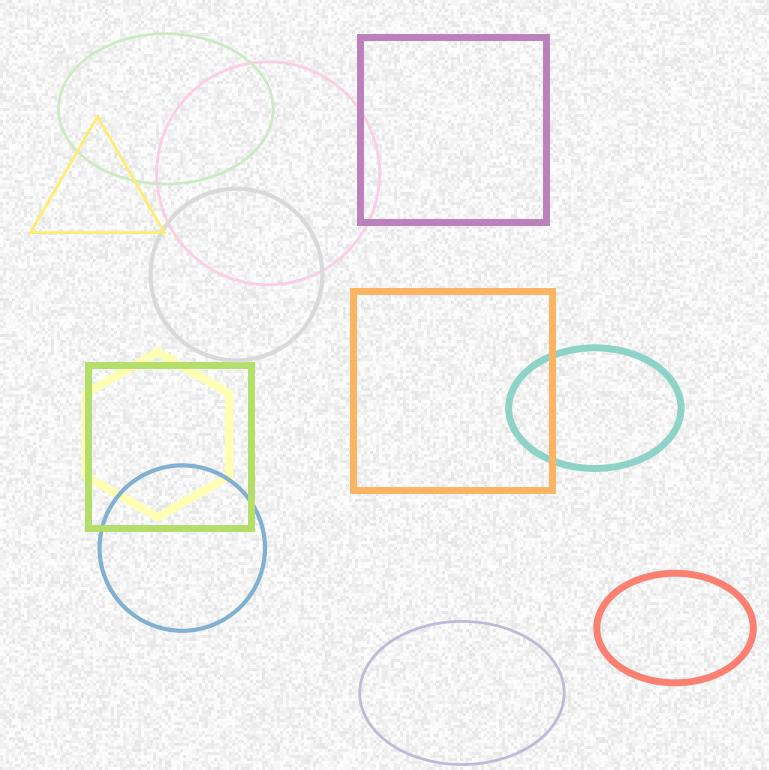[{"shape": "oval", "thickness": 2.5, "radius": 0.56, "center": [0.773, 0.47]}, {"shape": "hexagon", "thickness": 3, "radius": 0.54, "center": [0.205, 0.435]}, {"shape": "oval", "thickness": 1, "radius": 0.66, "center": [0.6, 0.1]}, {"shape": "oval", "thickness": 2.5, "radius": 0.51, "center": [0.877, 0.184]}, {"shape": "circle", "thickness": 1.5, "radius": 0.54, "center": [0.237, 0.288]}, {"shape": "square", "thickness": 2.5, "radius": 0.65, "center": [0.588, 0.493]}, {"shape": "square", "thickness": 2.5, "radius": 0.53, "center": [0.22, 0.42]}, {"shape": "circle", "thickness": 1, "radius": 0.72, "center": [0.348, 0.775]}, {"shape": "circle", "thickness": 1.5, "radius": 0.56, "center": [0.307, 0.643]}, {"shape": "square", "thickness": 2.5, "radius": 0.6, "center": [0.588, 0.832]}, {"shape": "oval", "thickness": 1, "radius": 0.7, "center": [0.215, 0.859]}, {"shape": "triangle", "thickness": 1, "radius": 0.5, "center": [0.127, 0.748]}]